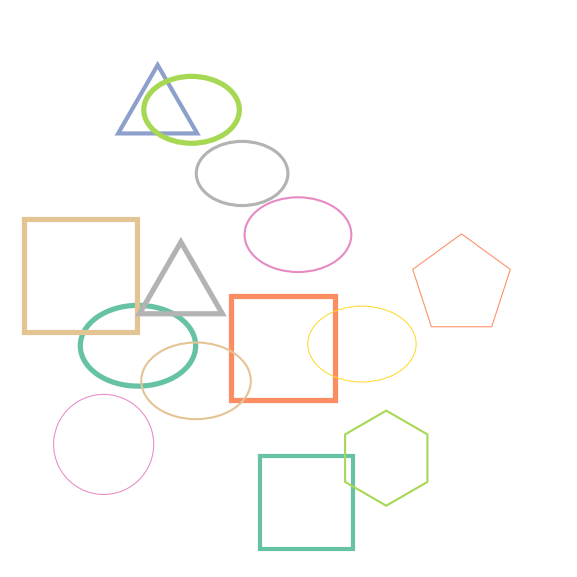[{"shape": "oval", "thickness": 2.5, "radius": 0.5, "center": [0.239, 0.4]}, {"shape": "square", "thickness": 2, "radius": 0.4, "center": [0.53, 0.129]}, {"shape": "square", "thickness": 2.5, "radius": 0.45, "center": [0.49, 0.397]}, {"shape": "pentagon", "thickness": 0.5, "radius": 0.44, "center": [0.799, 0.505]}, {"shape": "triangle", "thickness": 2, "radius": 0.4, "center": [0.273, 0.808]}, {"shape": "circle", "thickness": 0.5, "radius": 0.43, "center": [0.179, 0.23]}, {"shape": "oval", "thickness": 1, "radius": 0.46, "center": [0.516, 0.593]}, {"shape": "hexagon", "thickness": 1, "radius": 0.41, "center": [0.669, 0.206]}, {"shape": "oval", "thickness": 2.5, "radius": 0.41, "center": [0.332, 0.809]}, {"shape": "oval", "thickness": 0.5, "radius": 0.47, "center": [0.627, 0.403]}, {"shape": "oval", "thickness": 1, "radius": 0.47, "center": [0.339, 0.34]}, {"shape": "square", "thickness": 2.5, "radius": 0.49, "center": [0.139, 0.522]}, {"shape": "oval", "thickness": 1.5, "radius": 0.4, "center": [0.419, 0.699]}, {"shape": "triangle", "thickness": 2.5, "radius": 0.41, "center": [0.313, 0.497]}]